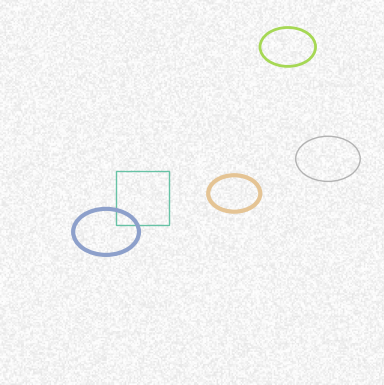[{"shape": "square", "thickness": 1, "radius": 0.35, "center": [0.37, 0.486]}, {"shape": "oval", "thickness": 3, "radius": 0.43, "center": [0.275, 0.398]}, {"shape": "oval", "thickness": 2, "radius": 0.36, "center": [0.747, 0.878]}, {"shape": "oval", "thickness": 3, "radius": 0.34, "center": [0.608, 0.498]}, {"shape": "oval", "thickness": 1, "radius": 0.42, "center": [0.852, 0.587]}]